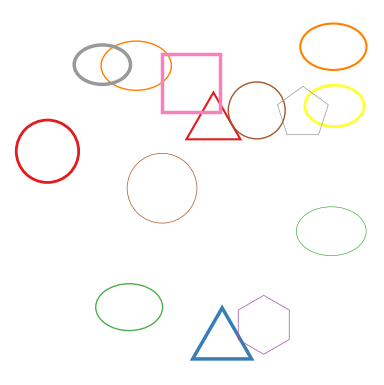[{"shape": "circle", "thickness": 2, "radius": 0.41, "center": [0.123, 0.607]}, {"shape": "triangle", "thickness": 1.5, "radius": 0.41, "center": [0.554, 0.679]}, {"shape": "triangle", "thickness": 2.5, "radius": 0.44, "center": [0.577, 0.112]}, {"shape": "oval", "thickness": 0.5, "radius": 0.45, "center": [0.86, 0.399]}, {"shape": "oval", "thickness": 1, "radius": 0.43, "center": [0.335, 0.202]}, {"shape": "hexagon", "thickness": 0.5, "radius": 0.38, "center": [0.685, 0.156]}, {"shape": "oval", "thickness": 1, "radius": 0.46, "center": [0.354, 0.829]}, {"shape": "oval", "thickness": 1.5, "radius": 0.43, "center": [0.866, 0.879]}, {"shape": "oval", "thickness": 2, "radius": 0.38, "center": [0.869, 0.725]}, {"shape": "circle", "thickness": 0.5, "radius": 0.45, "center": [0.421, 0.511]}, {"shape": "circle", "thickness": 1, "radius": 0.37, "center": [0.667, 0.713]}, {"shape": "square", "thickness": 2.5, "radius": 0.38, "center": [0.497, 0.785]}, {"shape": "pentagon", "thickness": 0.5, "radius": 0.35, "center": [0.787, 0.706]}, {"shape": "oval", "thickness": 2.5, "radius": 0.37, "center": [0.266, 0.832]}]